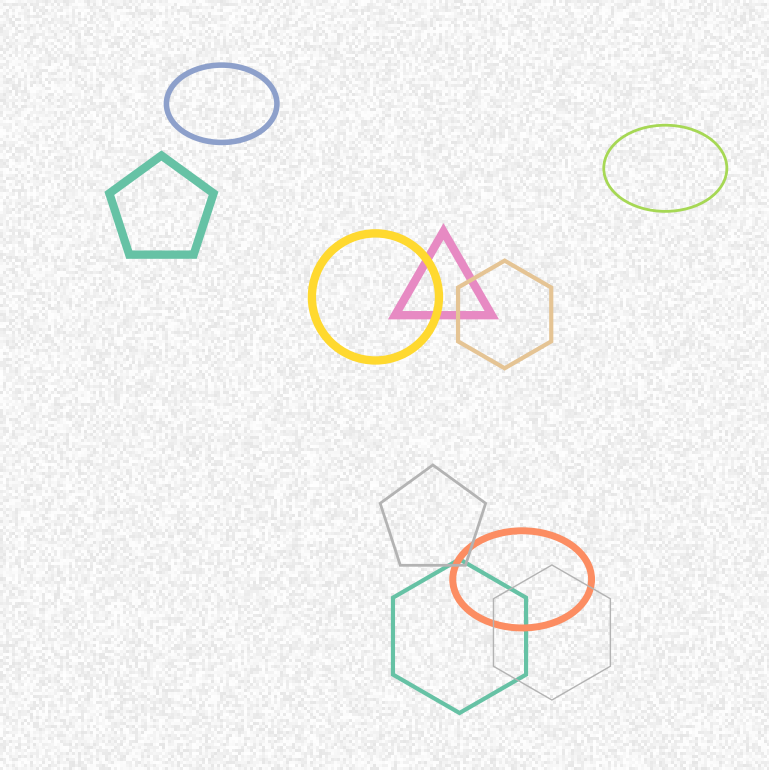[{"shape": "hexagon", "thickness": 1.5, "radius": 0.5, "center": [0.597, 0.174]}, {"shape": "pentagon", "thickness": 3, "radius": 0.36, "center": [0.21, 0.727]}, {"shape": "oval", "thickness": 2.5, "radius": 0.45, "center": [0.678, 0.248]}, {"shape": "oval", "thickness": 2, "radius": 0.36, "center": [0.288, 0.865]}, {"shape": "triangle", "thickness": 3, "radius": 0.36, "center": [0.576, 0.627]}, {"shape": "oval", "thickness": 1, "radius": 0.4, "center": [0.864, 0.781]}, {"shape": "circle", "thickness": 3, "radius": 0.41, "center": [0.488, 0.614]}, {"shape": "hexagon", "thickness": 1.5, "radius": 0.35, "center": [0.655, 0.592]}, {"shape": "pentagon", "thickness": 1, "radius": 0.36, "center": [0.562, 0.324]}, {"shape": "hexagon", "thickness": 0.5, "radius": 0.44, "center": [0.717, 0.179]}]